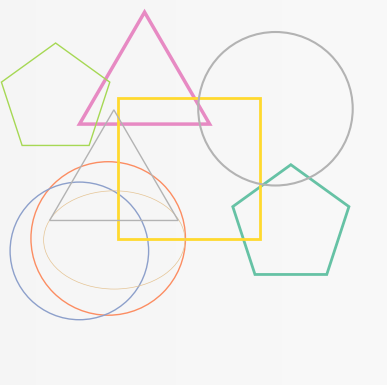[{"shape": "pentagon", "thickness": 2, "radius": 0.79, "center": [0.751, 0.415]}, {"shape": "circle", "thickness": 1, "radius": 1.0, "center": [0.279, 0.381]}, {"shape": "circle", "thickness": 1, "radius": 0.89, "center": [0.205, 0.348]}, {"shape": "triangle", "thickness": 2.5, "radius": 0.97, "center": [0.373, 0.775]}, {"shape": "pentagon", "thickness": 1, "radius": 0.74, "center": [0.144, 0.741]}, {"shape": "square", "thickness": 2, "radius": 0.91, "center": [0.488, 0.562]}, {"shape": "oval", "thickness": 0.5, "radius": 0.91, "center": [0.295, 0.377]}, {"shape": "circle", "thickness": 1.5, "radius": 1.0, "center": [0.711, 0.718]}, {"shape": "triangle", "thickness": 1, "radius": 0.96, "center": [0.294, 0.523]}]